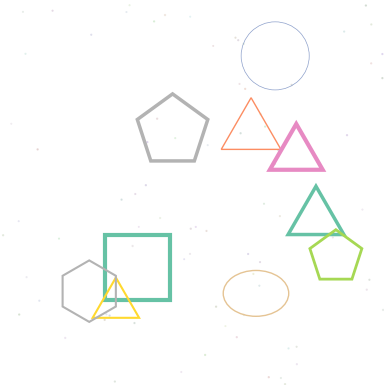[{"shape": "square", "thickness": 3, "radius": 0.42, "center": [0.356, 0.306]}, {"shape": "triangle", "thickness": 2.5, "radius": 0.42, "center": [0.821, 0.433]}, {"shape": "triangle", "thickness": 1, "radius": 0.45, "center": [0.652, 0.657]}, {"shape": "circle", "thickness": 0.5, "radius": 0.44, "center": [0.715, 0.855]}, {"shape": "triangle", "thickness": 3, "radius": 0.4, "center": [0.77, 0.599]}, {"shape": "pentagon", "thickness": 2, "radius": 0.35, "center": [0.872, 0.332]}, {"shape": "triangle", "thickness": 1.5, "radius": 0.35, "center": [0.301, 0.209]}, {"shape": "oval", "thickness": 1, "radius": 0.43, "center": [0.665, 0.238]}, {"shape": "pentagon", "thickness": 2.5, "radius": 0.48, "center": [0.448, 0.66]}, {"shape": "hexagon", "thickness": 1.5, "radius": 0.4, "center": [0.232, 0.244]}]